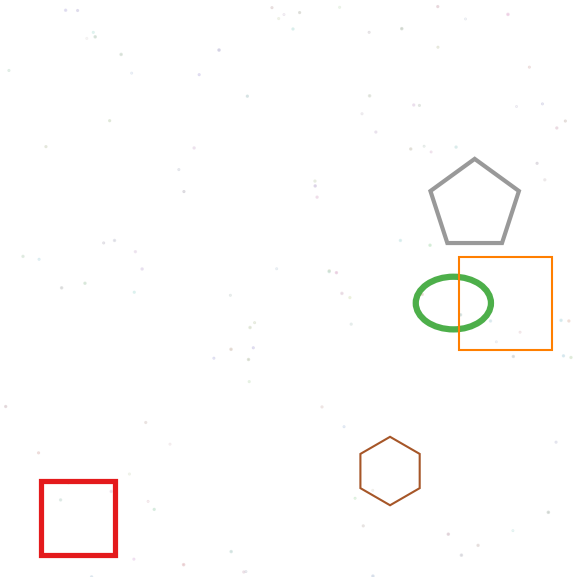[{"shape": "square", "thickness": 2.5, "radius": 0.32, "center": [0.135, 0.102]}, {"shape": "oval", "thickness": 3, "radius": 0.33, "center": [0.785, 0.474]}, {"shape": "square", "thickness": 1, "radius": 0.4, "center": [0.875, 0.473]}, {"shape": "hexagon", "thickness": 1, "radius": 0.3, "center": [0.675, 0.183]}, {"shape": "pentagon", "thickness": 2, "radius": 0.4, "center": [0.822, 0.643]}]